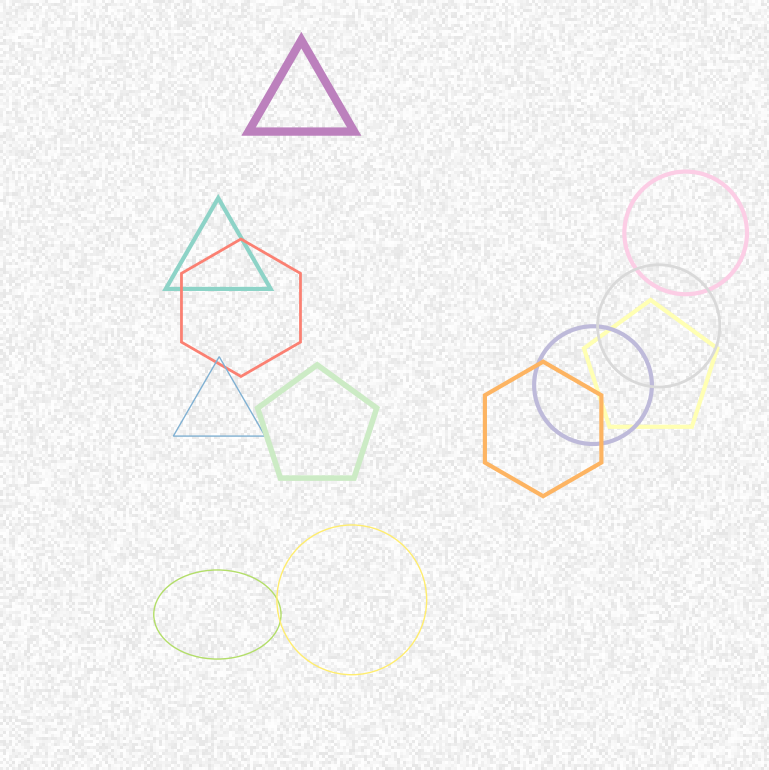[{"shape": "triangle", "thickness": 1.5, "radius": 0.39, "center": [0.283, 0.664]}, {"shape": "pentagon", "thickness": 1.5, "radius": 0.46, "center": [0.845, 0.519]}, {"shape": "circle", "thickness": 1.5, "radius": 0.38, "center": [0.77, 0.5]}, {"shape": "hexagon", "thickness": 1, "radius": 0.45, "center": [0.313, 0.6]}, {"shape": "triangle", "thickness": 0.5, "radius": 0.34, "center": [0.285, 0.468]}, {"shape": "hexagon", "thickness": 1.5, "radius": 0.44, "center": [0.705, 0.443]}, {"shape": "oval", "thickness": 0.5, "radius": 0.41, "center": [0.282, 0.202]}, {"shape": "circle", "thickness": 1.5, "radius": 0.4, "center": [0.89, 0.698]}, {"shape": "circle", "thickness": 1, "radius": 0.4, "center": [0.855, 0.577]}, {"shape": "triangle", "thickness": 3, "radius": 0.4, "center": [0.391, 0.869]}, {"shape": "pentagon", "thickness": 2, "radius": 0.41, "center": [0.412, 0.445]}, {"shape": "circle", "thickness": 0.5, "radius": 0.49, "center": [0.457, 0.221]}]